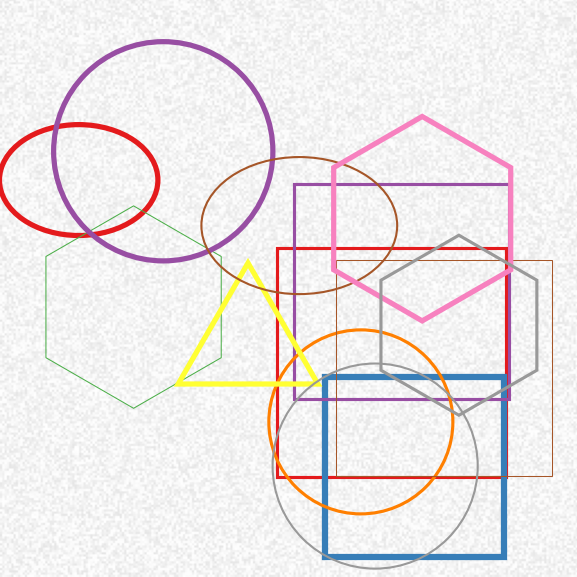[{"shape": "square", "thickness": 1.5, "radius": 0.99, "center": [0.678, 0.371]}, {"shape": "oval", "thickness": 2.5, "radius": 0.69, "center": [0.136, 0.687]}, {"shape": "square", "thickness": 3, "radius": 0.78, "center": [0.717, 0.191]}, {"shape": "hexagon", "thickness": 0.5, "radius": 0.88, "center": [0.231, 0.467]}, {"shape": "circle", "thickness": 2.5, "radius": 0.95, "center": [0.283, 0.737]}, {"shape": "square", "thickness": 1.5, "radius": 0.93, "center": [0.695, 0.495]}, {"shape": "circle", "thickness": 1.5, "radius": 0.8, "center": [0.625, 0.269]}, {"shape": "triangle", "thickness": 2.5, "radius": 0.7, "center": [0.429, 0.404]}, {"shape": "square", "thickness": 0.5, "radius": 0.94, "center": [0.768, 0.362]}, {"shape": "oval", "thickness": 1, "radius": 0.85, "center": [0.518, 0.609]}, {"shape": "hexagon", "thickness": 2.5, "radius": 0.88, "center": [0.731, 0.62]}, {"shape": "hexagon", "thickness": 1.5, "radius": 0.78, "center": [0.795, 0.436]}, {"shape": "circle", "thickness": 1, "radius": 0.89, "center": [0.65, 0.192]}]